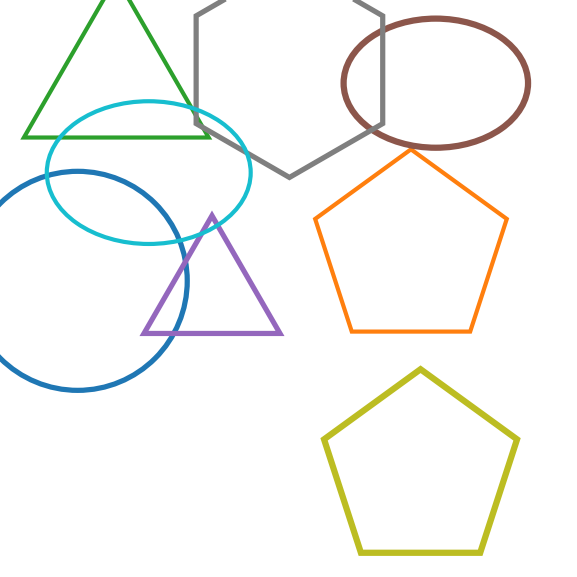[{"shape": "circle", "thickness": 2.5, "radius": 0.95, "center": [0.135, 0.513]}, {"shape": "pentagon", "thickness": 2, "radius": 0.87, "center": [0.712, 0.566]}, {"shape": "triangle", "thickness": 2, "radius": 0.92, "center": [0.201, 0.853]}, {"shape": "triangle", "thickness": 2.5, "radius": 0.68, "center": [0.367, 0.49]}, {"shape": "oval", "thickness": 3, "radius": 0.8, "center": [0.755, 0.855]}, {"shape": "hexagon", "thickness": 2.5, "radius": 0.93, "center": [0.501, 0.878]}, {"shape": "pentagon", "thickness": 3, "radius": 0.88, "center": [0.728, 0.184]}, {"shape": "oval", "thickness": 2, "radius": 0.88, "center": [0.258, 0.7]}]